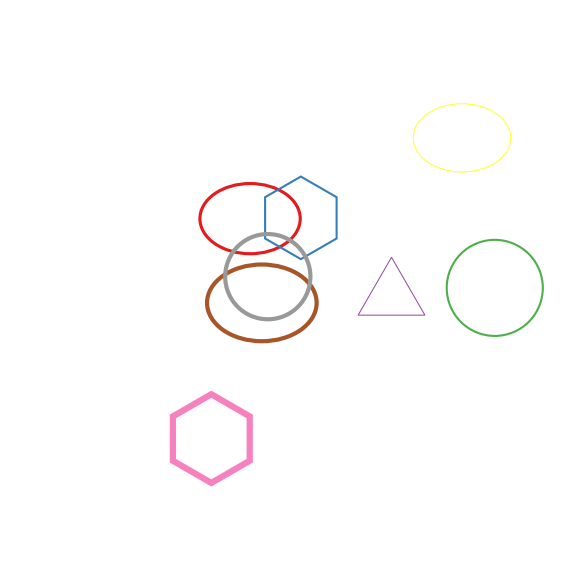[{"shape": "oval", "thickness": 1.5, "radius": 0.43, "center": [0.433, 0.621]}, {"shape": "hexagon", "thickness": 1, "radius": 0.36, "center": [0.521, 0.622]}, {"shape": "circle", "thickness": 1, "radius": 0.42, "center": [0.857, 0.501]}, {"shape": "triangle", "thickness": 0.5, "radius": 0.33, "center": [0.678, 0.487]}, {"shape": "oval", "thickness": 0.5, "radius": 0.42, "center": [0.8, 0.76]}, {"shape": "oval", "thickness": 2, "radius": 0.47, "center": [0.453, 0.475]}, {"shape": "hexagon", "thickness": 3, "radius": 0.38, "center": [0.366, 0.24]}, {"shape": "circle", "thickness": 2, "radius": 0.37, "center": [0.464, 0.52]}]